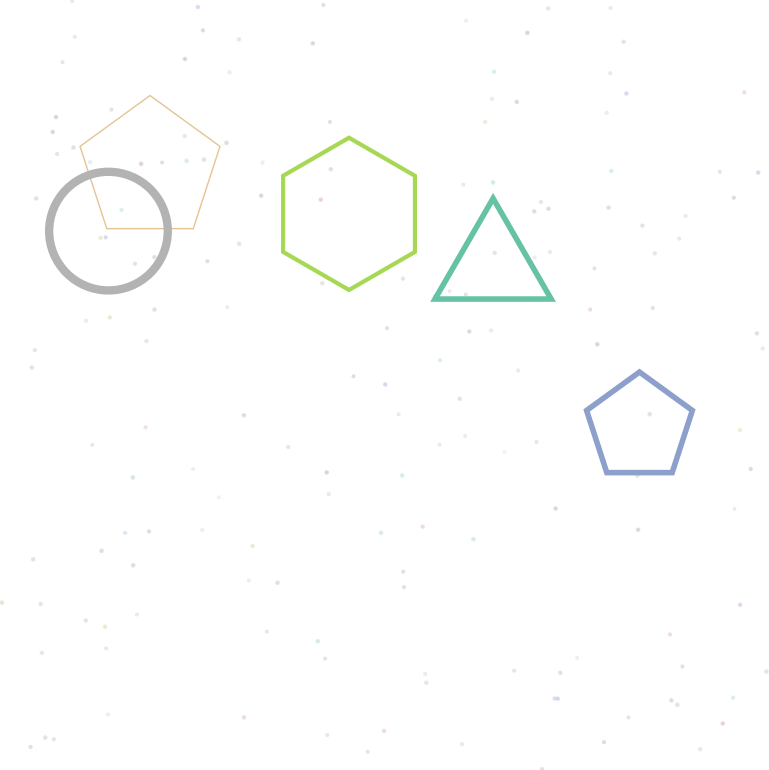[{"shape": "triangle", "thickness": 2, "radius": 0.44, "center": [0.64, 0.655]}, {"shape": "pentagon", "thickness": 2, "radius": 0.36, "center": [0.83, 0.445]}, {"shape": "hexagon", "thickness": 1.5, "radius": 0.49, "center": [0.453, 0.722]}, {"shape": "pentagon", "thickness": 0.5, "radius": 0.48, "center": [0.195, 0.78]}, {"shape": "circle", "thickness": 3, "radius": 0.39, "center": [0.141, 0.7]}]